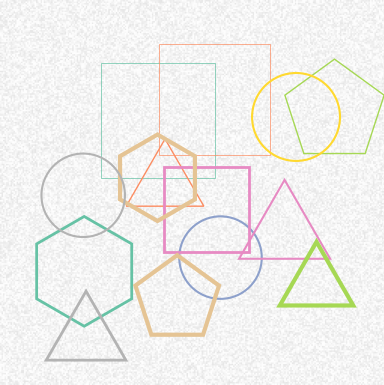[{"shape": "square", "thickness": 0.5, "radius": 0.74, "center": [0.41, 0.687]}, {"shape": "hexagon", "thickness": 2, "radius": 0.71, "center": [0.219, 0.295]}, {"shape": "triangle", "thickness": 1, "radius": 0.58, "center": [0.429, 0.523]}, {"shape": "square", "thickness": 0.5, "radius": 0.72, "center": [0.558, 0.742]}, {"shape": "circle", "thickness": 1.5, "radius": 0.54, "center": [0.573, 0.331]}, {"shape": "square", "thickness": 2, "radius": 0.55, "center": [0.536, 0.456]}, {"shape": "triangle", "thickness": 1.5, "radius": 0.68, "center": [0.739, 0.396]}, {"shape": "triangle", "thickness": 3, "radius": 0.55, "center": [0.822, 0.262]}, {"shape": "pentagon", "thickness": 1, "radius": 0.68, "center": [0.869, 0.711]}, {"shape": "circle", "thickness": 1.5, "radius": 0.57, "center": [0.769, 0.696]}, {"shape": "pentagon", "thickness": 3, "radius": 0.57, "center": [0.46, 0.223]}, {"shape": "hexagon", "thickness": 3, "radius": 0.56, "center": [0.409, 0.538]}, {"shape": "triangle", "thickness": 2, "radius": 0.6, "center": [0.224, 0.124]}, {"shape": "circle", "thickness": 1.5, "radius": 0.54, "center": [0.216, 0.493]}]